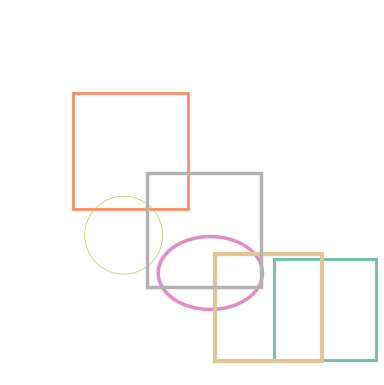[{"shape": "square", "thickness": 2, "radius": 0.66, "center": [0.844, 0.196]}, {"shape": "square", "thickness": 2, "radius": 0.75, "center": [0.34, 0.608]}, {"shape": "oval", "thickness": 2.5, "radius": 0.68, "center": [0.546, 0.291]}, {"shape": "circle", "thickness": 0.5, "radius": 0.51, "center": [0.321, 0.389]}, {"shape": "square", "thickness": 3, "radius": 0.7, "center": [0.696, 0.2]}, {"shape": "square", "thickness": 2.5, "radius": 0.74, "center": [0.53, 0.402]}]